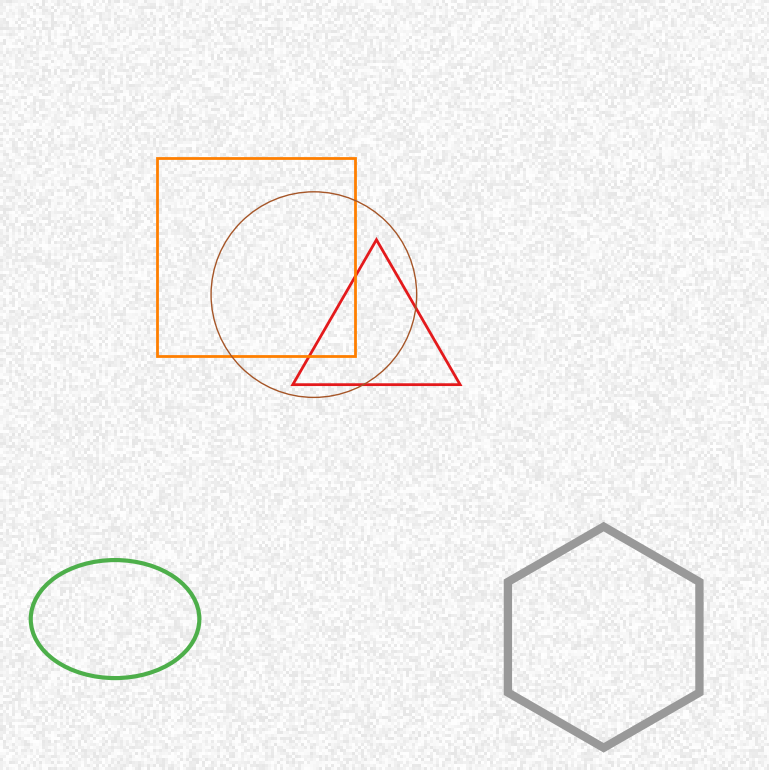[{"shape": "triangle", "thickness": 1, "radius": 0.63, "center": [0.489, 0.563]}, {"shape": "oval", "thickness": 1.5, "radius": 0.55, "center": [0.149, 0.196]}, {"shape": "square", "thickness": 1, "radius": 0.65, "center": [0.332, 0.666]}, {"shape": "circle", "thickness": 0.5, "radius": 0.67, "center": [0.408, 0.617]}, {"shape": "hexagon", "thickness": 3, "radius": 0.72, "center": [0.784, 0.172]}]